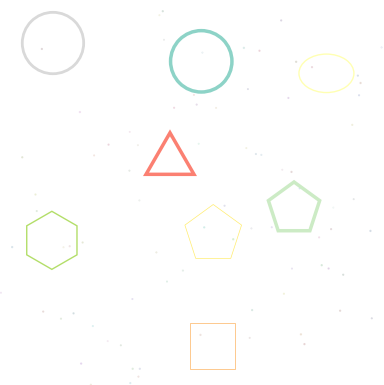[{"shape": "circle", "thickness": 2.5, "radius": 0.4, "center": [0.523, 0.841]}, {"shape": "oval", "thickness": 1, "radius": 0.36, "center": [0.848, 0.81]}, {"shape": "triangle", "thickness": 2.5, "radius": 0.36, "center": [0.442, 0.583]}, {"shape": "square", "thickness": 0.5, "radius": 0.3, "center": [0.552, 0.102]}, {"shape": "hexagon", "thickness": 1, "radius": 0.38, "center": [0.135, 0.376]}, {"shape": "circle", "thickness": 2, "radius": 0.4, "center": [0.138, 0.888]}, {"shape": "pentagon", "thickness": 2.5, "radius": 0.35, "center": [0.764, 0.457]}, {"shape": "pentagon", "thickness": 0.5, "radius": 0.39, "center": [0.554, 0.391]}]